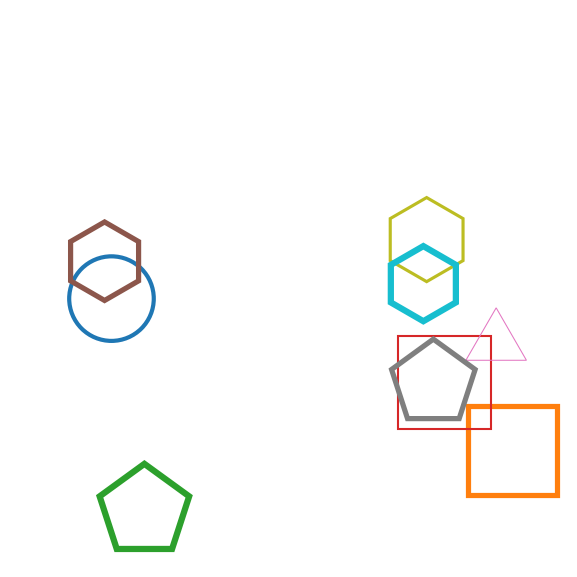[{"shape": "circle", "thickness": 2, "radius": 0.37, "center": [0.193, 0.482]}, {"shape": "square", "thickness": 2.5, "radius": 0.39, "center": [0.887, 0.219]}, {"shape": "pentagon", "thickness": 3, "radius": 0.41, "center": [0.25, 0.114]}, {"shape": "square", "thickness": 1, "radius": 0.4, "center": [0.769, 0.337]}, {"shape": "hexagon", "thickness": 2.5, "radius": 0.34, "center": [0.181, 0.547]}, {"shape": "triangle", "thickness": 0.5, "radius": 0.3, "center": [0.859, 0.406]}, {"shape": "pentagon", "thickness": 2.5, "radius": 0.38, "center": [0.75, 0.336]}, {"shape": "hexagon", "thickness": 1.5, "radius": 0.36, "center": [0.739, 0.584]}, {"shape": "hexagon", "thickness": 3, "radius": 0.33, "center": [0.733, 0.508]}]